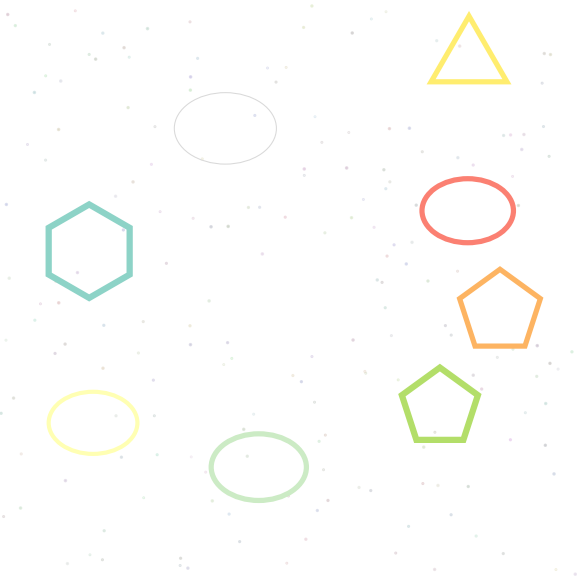[{"shape": "hexagon", "thickness": 3, "radius": 0.4, "center": [0.154, 0.564]}, {"shape": "oval", "thickness": 2, "radius": 0.38, "center": [0.161, 0.267]}, {"shape": "oval", "thickness": 2.5, "radius": 0.4, "center": [0.81, 0.634]}, {"shape": "pentagon", "thickness": 2.5, "radius": 0.37, "center": [0.866, 0.459]}, {"shape": "pentagon", "thickness": 3, "radius": 0.35, "center": [0.762, 0.293]}, {"shape": "oval", "thickness": 0.5, "radius": 0.44, "center": [0.39, 0.777]}, {"shape": "oval", "thickness": 2.5, "radius": 0.41, "center": [0.448, 0.19]}, {"shape": "triangle", "thickness": 2.5, "radius": 0.38, "center": [0.812, 0.895]}]